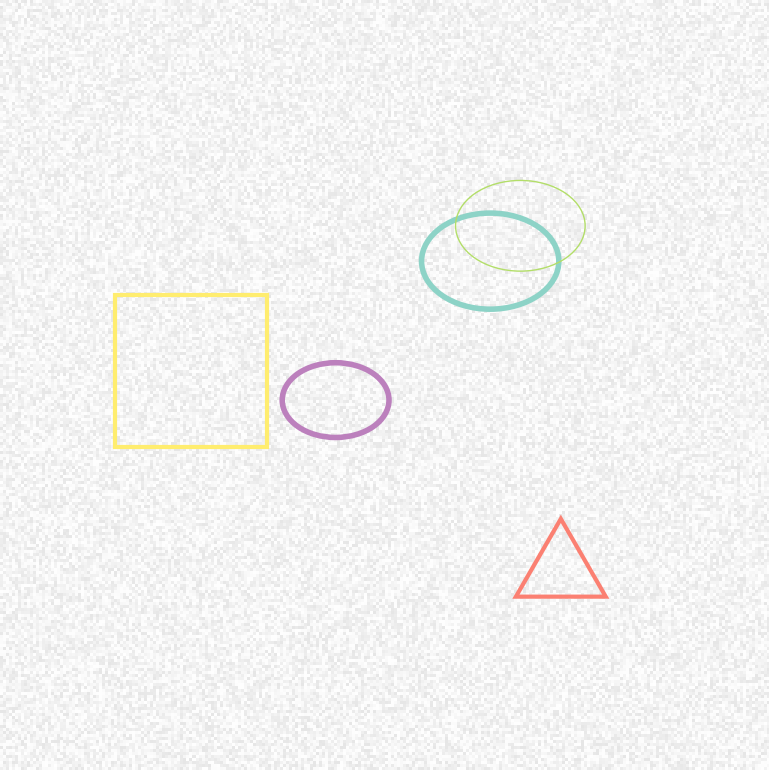[{"shape": "oval", "thickness": 2, "radius": 0.45, "center": [0.637, 0.661]}, {"shape": "triangle", "thickness": 1.5, "radius": 0.34, "center": [0.728, 0.259]}, {"shape": "oval", "thickness": 0.5, "radius": 0.42, "center": [0.676, 0.707]}, {"shape": "oval", "thickness": 2, "radius": 0.35, "center": [0.436, 0.48]}, {"shape": "square", "thickness": 1.5, "radius": 0.49, "center": [0.248, 0.519]}]